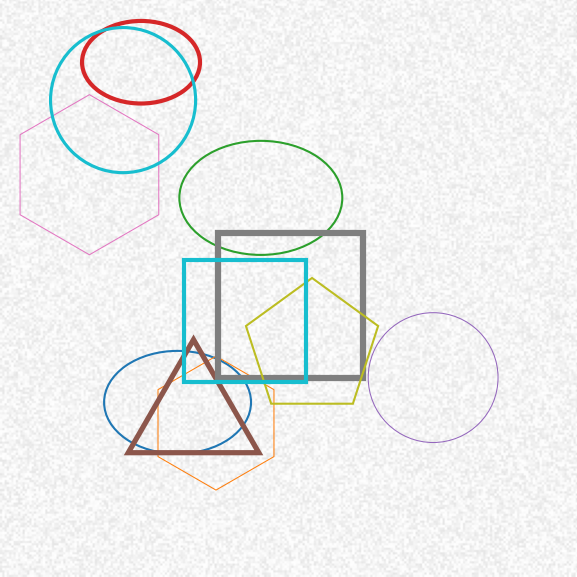[{"shape": "oval", "thickness": 1, "radius": 0.64, "center": [0.307, 0.303]}, {"shape": "hexagon", "thickness": 0.5, "radius": 0.58, "center": [0.374, 0.266]}, {"shape": "oval", "thickness": 1, "radius": 0.71, "center": [0.452, 0.656]}, {"shape": "oval", "thickness": 2, "radius": 0.51, "center": [0.244, 0.891]}, {"shape": "circle", "thickness": 0.5, "radius": 0.56, "center": [0.75, 0.345]}, {"shape": "triangle", "thickness": 2.5, "radius": 0.65, "center": [0.335, 0.28]}, {"shape": "hexagon", "thickness": 0.5, "radius": 0.69, "center": [0.155, 0.697]}, {"shape": "square", "thickness": 3, "radius": 0.63, "center": [0.503, 0.471]}, {"shape": "pentagon", "thickness": 1, "radius": 0.6, "center": [0.54, 0.397]}, {"shape": "circle", "thickness": 1.5, "radius": 0.63, "center": [0.213, 0.826]}, {"shape": "square", "thickness": 2, "radius": 0.53, "center": [0.424, 0.444]}]